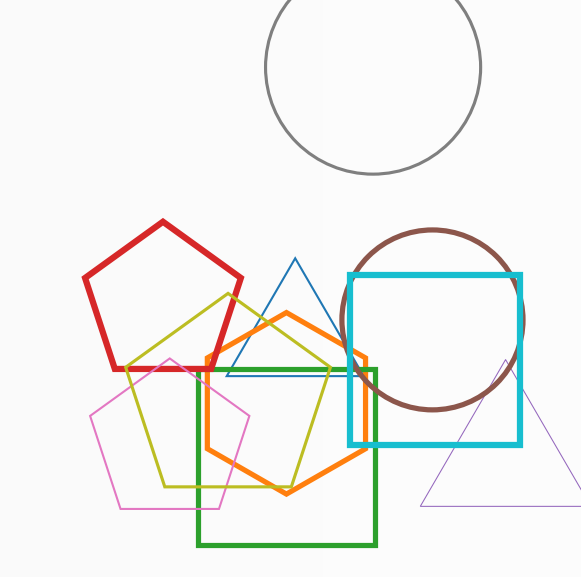[{"shape": "triangle", "thickness": 1, "radius": 0.68, "center": [0.508, 0.416]}, {"shape": "hexagon", "thickness": 2.5, "radius": 0.79, "center": [0.493, 0.301]}, {"shape": "square", "thickness": 2.5, "radius": 0.76, "center": [0.493, 0.208]}, {"shape": "pentagon", "thickness": 3, "radius": 0.7, "center": [0.28, 0.474]}, {"shape": "triangle", "thickness": 0.5, "radius": 0.85, "center": [0.87, 0.207]}, {"shape": "circle", "thickness": 2.5, "radius": 0.78, "center": [0.744, 0.445]}, {"shape": "pentagon", "thickness": 1, "radius": 0.72, "center": [0.292, 0.234]}, {"shape": "circle", "thickness": 1.5, "radius": 0.93, "center": [0.642, 0.883]}, {"shape": "pentagon", "thickness": 1.5, "radius": 0.93, "center": [0.392, 0.306]}, {"shape": "square", "thickness": 3, "radius": 0.73, "center": [0.748, 0.375]}]